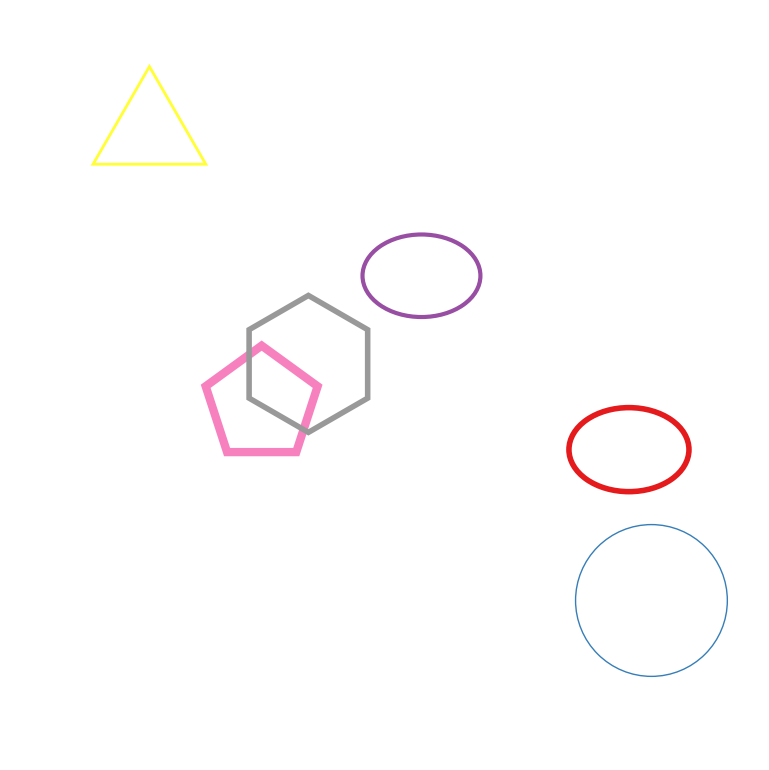[{"shape": "oval", "thickness": 2, "radius": 0.39, "center": [0.817, 0.416]}, {"shape": "circle", "thickness": 0.5, "radius": 0.49, "center": [0.846, 0.22]}, {"shape": "oval", "thickness": 1.5, "radius": 0.38, "center": [0.547, 0.642]}, {"shape": "triangle", "thickness": 1, "radius": 0.42, "center": [0.194, 0.829]}, {"shape": "pentagon", "thickness": 3, "radius": 0.38, "center": [0.34, 0.475]}, {"shape": "hexagon", "thickness": 2, "radius": 0.44, "center": [0.401, 0.527]}]